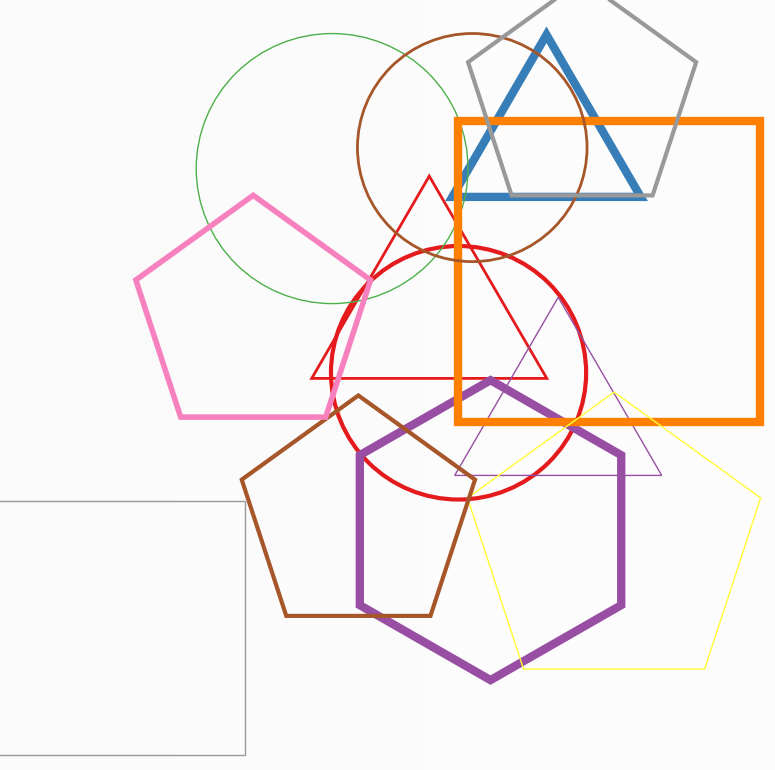[{"shape": "circle", "thickness": 1.5, "radius": 0.82, "center": [0.592, 0.516]}, {"shape": "triangle", "thickness": 1, "radius": 0.88, "center": [0.554, 0.596]}, {"shape": "triangle", "thickness": 3, "radius": 0.7, "center": [0.705, 0.814]}, {"shape": "circle", "thickness": 0.5, "radius": 0.88, "center": [0.429, 0.781]}, {"shape": "hexagon", "thickness": 3, "radius": 0.97, "center": [0.633, 0.311]}, {"shape": "triangle", "thickness": 0.5, "radius": 0.77, "center": [0.72, 0.46]}, {"shape": "square", "thickness": 3, "radius": 0.98, "center": [0.786, 0.647]}, {"shape": "pentagon", "thickness": 0.5, "radius": 0.99, "center": [0.792, 0.292]}, {"shape": "pentagon", "thickness": 1.5, "radius": 0.79, "center": [0.462, 0.328]}, {"shape": "circle", "thickness": 1, "radius": 0.74, "center": [0.609, 0.808]}, {"shape": "pentagon", "thickness": 2, "radius": 0.8, "center": [0.327, 0.587]}, {"shape": "square", "thickness": 0.5, "radius": 0.83, "center": [0.151, 0.184]}, {"shape": "pentagon", "thickness": 1.5, "radius": 0.77, "center": [0.751, 0.871]}]